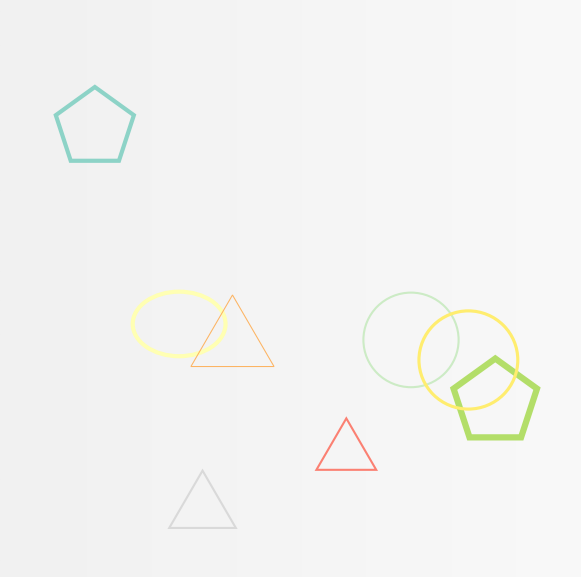[{"shape": "pentagon", "thickness": 2, "radius": 0.35, "center": [0.163, 0.778]}, {"shape": "oval", "thickness": 2, "radius": 0.4, "center": [0.308, 0.438]}, {"shape": "triangle", "thickness": 1, "radius": 0.3, "center": [0.596, 0.215]}, {"shape": "triangle", "thickness": 0.5, "radius": 0.41, "center": [0.4, 0.406]}, {"shape": "pentagon", "thickness": 3, "radius": 0.38, "center": [0.852, 0.303]}, {"shape": "triangle", "thickness": 1, "radius": 0.33, "center": [0.348, 0.118]}, {"shape": "circle", "thickness": 1, "radius": 0.41, "center": [0.707, 0.411]}, {"shape": "circle", "thickness": 1.5, "radius": 0.43, "center": [0.806, 0.376]}]